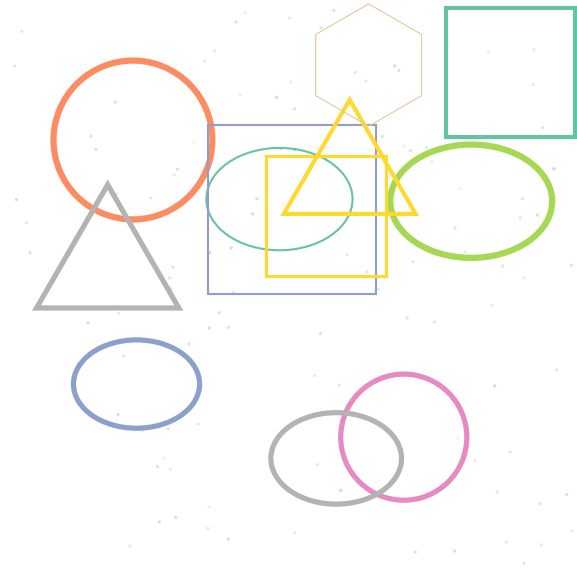[{"shape": "oval", "thickness": 1, "radius": 0.63, "center": [0.484, 0.654]}, {"shape": "square", "thickness": 2, "radius": 0.56, "center": [0.884, 0.873]}, {"shape": "circle", "thickness": 3, "radius": 0.69, "center": [0.23, 0.757]}, {"shape": "square", "thickness": 1, "radius": 0.73, "center": [0.506, 0.636]}, {"shape": "oval", "thickness": 2.5, "radius": 0.55, "center": [0.236, 0.334]}, {"shape": "circle", "thickness": 2.5, "radius": 0.55, "center": [0.699, 0.242]}, {"shape": "oval", "thickness": 3, "radius": 0.7, "center": [0.816, 0.651]}, {"shape": "triangle", "thickness": 2, "radius": 0.66, "center": [0.606, 0.695]}, {"shape": "square", "thickness": 1.5, "radius": 0.52, "center": [0.565, 0.624]}, {"shape": "hexagon", "thickness": 0.5, "radius": 0.53, "center": [0.638, 0.886]}, {"shape": "oval", "thickness": 2.5, "radius": 0.57, "center": [0.582, 0.205]}, {"shape": "triangle", "thickness": 2.5, "radius": 0.71, "center": [0.186, 0.537]}]